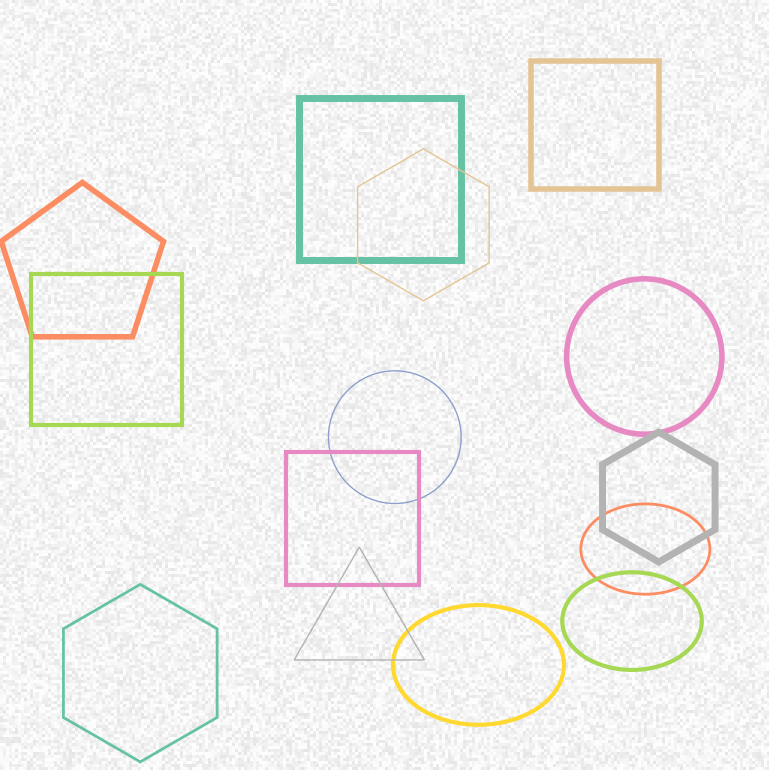[{"shape": "hexagon", "thickness": 1, "radius": 0.58, "center": [0.182, 0.126]}, {"shape": "square", "thickness": 2.5, "radius": 0.53, "center": [0.494, 0.768]}, {"shape": "oval", "thickness": 1, "radius": 0.42, "center": [0.838, 0.287]}, {"shape": "pentagon", "thickness": 2, "radius": 0.55, "center": [0.107, 0.652]}, {"shape": "circle", "thickness": 0.5, "radius": 0.43, "center": [0.513, 0.432]}, {"shape": "circle", "thickness": 2, "radius": 0.5, "center": [0.837, 0.537]}, {"shape": "square", "thickness": 1.5, "radius": 0.43, "center": [0.458, 0.326]}, {"shape": "oval", "thickness": 1.5, "radius": 0.45, "center": [0.821, 0.193]}, {"shape": "square", "thickness": 1.5, "radius": 0.49, "center": [0.138, 0.546]}, {"shape": "oval", "thickness": 1.5, "radius": 0.56, "center": [0.621, 0.136]}, {"shape": "square", "thickness": 2, "radius": 0.42, "center": [0.773, 0.838]}, {"shape": "hexagon", "thickness": 0.5, "radius": 0.49, "center": [0.55, 0.708]}, {"shape": "triangle", "thickness": 0.5, "radius": 0.49, "center": [0.467, 0.192]}, {"shape": "hexagon", "thickness": 2.5, "radius": 0.42, "center": [0.856, 0.354]}]